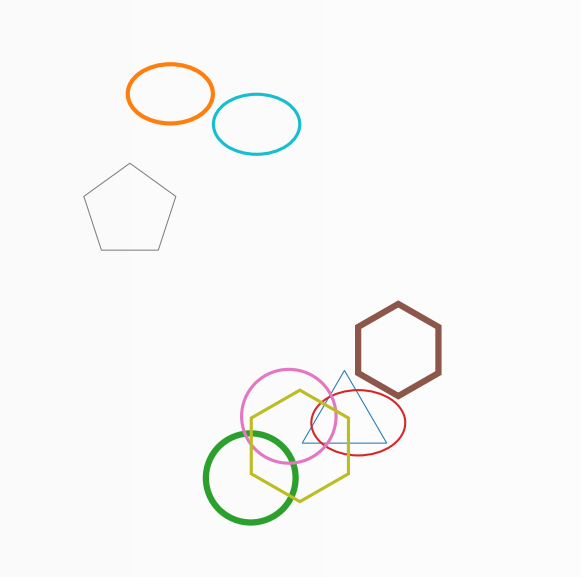[{"shape": "triangle", "thickness": 0.5, "radius": 0.42, "center": [0.593, 0.274]}, {"shape": "oval", "thickness": 2, "radius": 0.37, "center": [0.293, 0.837]}, {"shape": "circle", "thickness": 3, "radius": 0.39, "center": [0.431, 0.172]}, {"shape": "oval", "thickness": 1, "radius": 0.4, "center": [0.616, 0.267]}, {"shape": "hexagon", "thickness": 3, "radius": 0.4, "center": [0.685, 0.393]}, {"shape": "circle", "thickness": 1.5, "radius": 0.41, "center": [0.497, 0.278]}, {"shape": "pentagon", "thickness": 0.5, "radius": 0.42, "center": [0.223, 0.633]}, {"shape": "hexagon", "thickness": 1.5, "radius": 0.48, "center": [0.516, 0.227]}, {"shape": "oval", "thickness": 1.5, "radius": 0.37, "center": [0.441, 0.784]}]